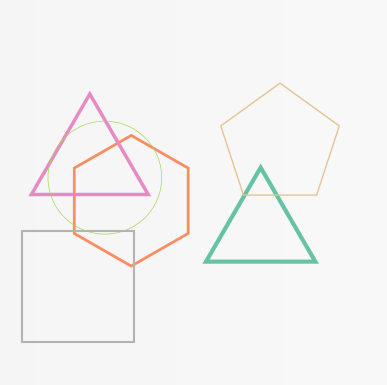[{"shape": "triangle", "thickness": 3, "radius": 0.81, "center": [0.673, 0.402]}, {"shape": "hexagon", "thickness": 2, "radius": 0.85, "center": [0.339, 0.479]}, {"shape": "triangle", "thickness": 2.5, "radius": 0.87, "center": [0.232, 0.582]}, {"shape": "circle", "thickness": 0.5, "radius": 0.73, "center": [0.271, 0.539]}, {"shape": "pentagon", "thickness": 1, "radius": 0.8, "center": [0.723, 0.623]}, {"shape": "square", "thickness": 1.5, "radius": 0.72, "center": [0.201, 0.257]}]